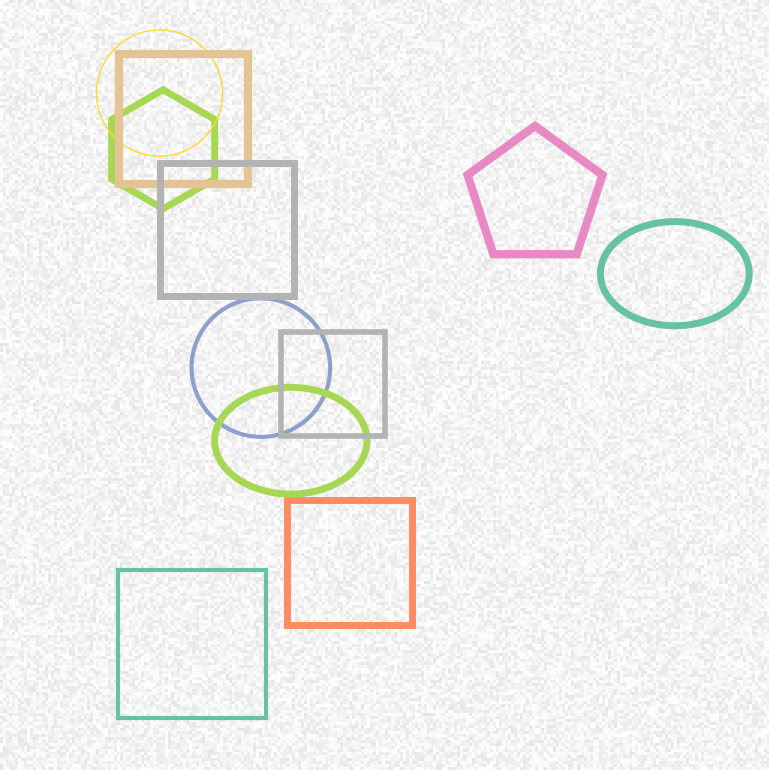[{"shape": "oval", "thickness": 2.5, "radius": 0.48, "center": [0.876, 0.645]}, {"shape": "square", "thickness": 1.5, "radius": 0.48, "center": [0.249, 0.163]}, {"shape": "square", "thickness": 2.5, "radius": 0.41, "center": [0.453, 0.269]}, {"shape": "circle", "thickness": 1.5, "radius": 0.45, "center": [0.339, 0.523]}, {"shape": "pentagon", "thickness": 3, "radius": 0.46, "center": [0.695, 0.744]}, {"shape": "oval", "thickness": 2.5, "radius": 0.49, "center": [0.378, 0.428]}, {"shape": "hexagon", "thickness": 2.5, "radius": 0.39, "center": [0.212, 0.806]}, {"shape": "circle", "thickness": 0.5, "radius": 0.41, "center": [0.207, 0.879]}, {"shape": "square", "thickness": 3, "radius": 0.42, "center": [0.239, 0.845]}, {"shape": "square", "thickness": 2, "radius": 0.34, "center": [0.432, 0.502]}, {"shape": "square", "thickness": 2.5, "radius": 0.43, "center": [0.295, 0.702]}]